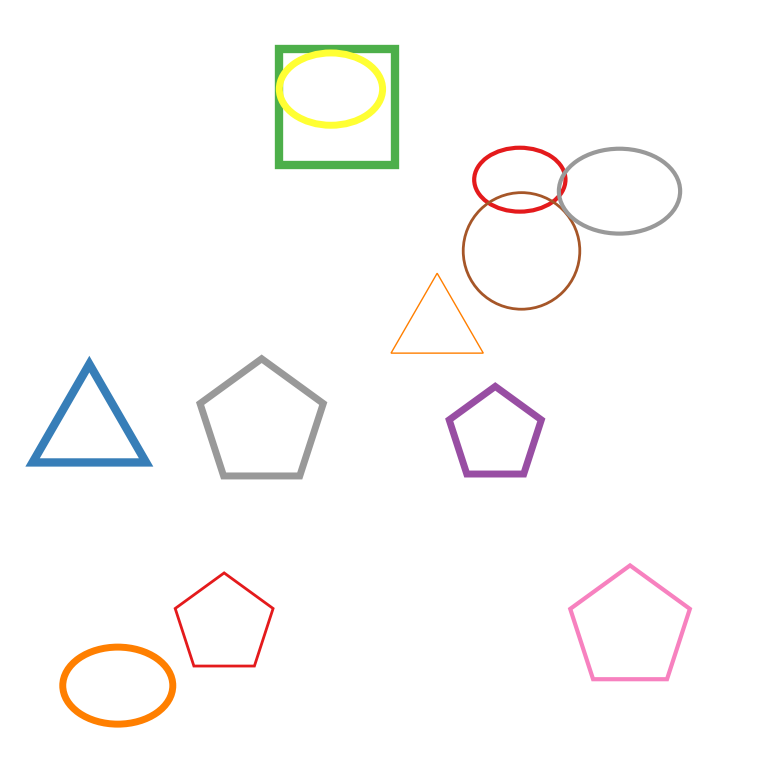[{"shape": "oval", "thickness": 1.5, "radius": 0.3, "center": [0.675, 0.767]}, {"shape": "pentagon", "thickness": 1, "radius": 0.33, "center": [0.291, 0.189]}, {"shape": "triangle", "thickness": 3, "radius": 0.43, "center": [0.116, 0.442]}, {"shape": "square", "thickness": 3, "radius": 0.38, "center": [0.437, 0.862]}, {"shape": "pentagon", "thickness": 2.5, "radius": 0.31, "center": [0.643, 0.435]}, {"shape": "oval", "thickness": 2.5, "radius": 0.36, "center": [0.153, 0.11]}, {"shape": "triangle", "thickness": 0.5, "radius": 0.35, "center": [0.568, 0.576]}, {"shape": "oval", "thickness": 2.5, "radius": 0.34, "center": [0.43, 0.884]}, {"shape": "circle", "thickness": 1, "radius": 0.38, "center": [0.677, 0.674]}, {"shape": "pentagon", "thickness": 1.5, "radius": 0.41, "center": [0.818, 0.184]}, {"shape": "oval", "thickness": 1.5, "radius": 0.39, "center": [0.805, 0.752]}, {"shape": "pentagon", "thickness": 2.5, "radius": 0.42, "center": [0.34, 0.45]}]